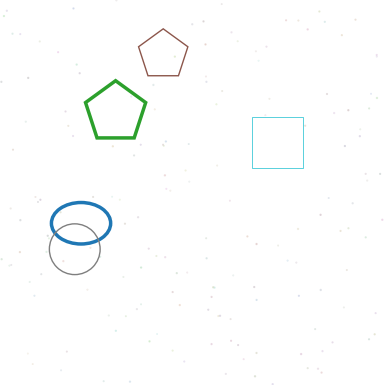[{"shape": "oval", "thickness": 2.5, "radius": 0.38, "center": [0.21, 0.42]}, {"shape": "pentagon", "thickness": 2.5, "radius": 0.41, "center": [0.3, 0.708]}, {"shape": "pentagon", "thickness": 1, "radius": 0.34, "center": [0.424, 0.858]}, {"shape": "circle", "thickness": 1, "radius": 0.33, "center": [0.194, 0.353]}, {"shape": "square", "thickness": 0.5, "radius": 0.33, "center": [0.72, 0.63]}]